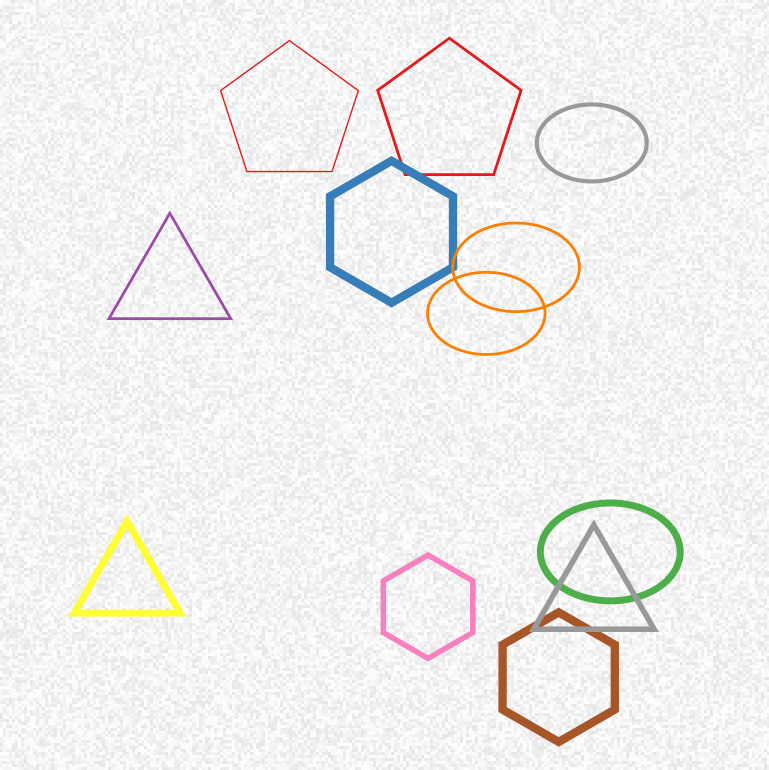[{"shape": "pentagon", "thickness": 0.5, "radius": 0.47, "center": [0.376, 0.853]}, {"shape": "pentagon", "thickness": 1, "radius": 0.49, "center": [0.584, 0.852]}, {"shape": "hexagon", "thickness": 3, "radius": 0.46, "center": [0.509, 0.699]}, {"shape": "oval", "thickness": 2.5, "radius": 0.45, "center": [0.793, 0.283]}, {"shape": "triangle", "thickness": 1, "radius": 0.46, "center": [0.221, 0.632]}, {"shape": "oval", "thickness": 1, "radius": 0.38, "center": [0.632, 0.593]}, {"shape": "oval", "thickness": 1, "radius": 0.41, "center": [0.67, 0.653]}, {"shape": "triangle", "thickness": 2.5, "radius": 0.4, "center": [0.165, 0.243]}, {"shape": "hexagon", "thickness": 3, "radius": 0.42, "center": [0.726, 0.121]}, {"shape": "hexagon", "thickness": 2, "radius": 0.34, "center": [0.556, 0.212]}, {"shape": "triangle", "thickness": 2, "radius": 0.45, "center": [0.771, 0.228]}, {"shape": "oval", "thickness": 1.5, "radius": 0.36, "center": [0.769, 0.814]}]